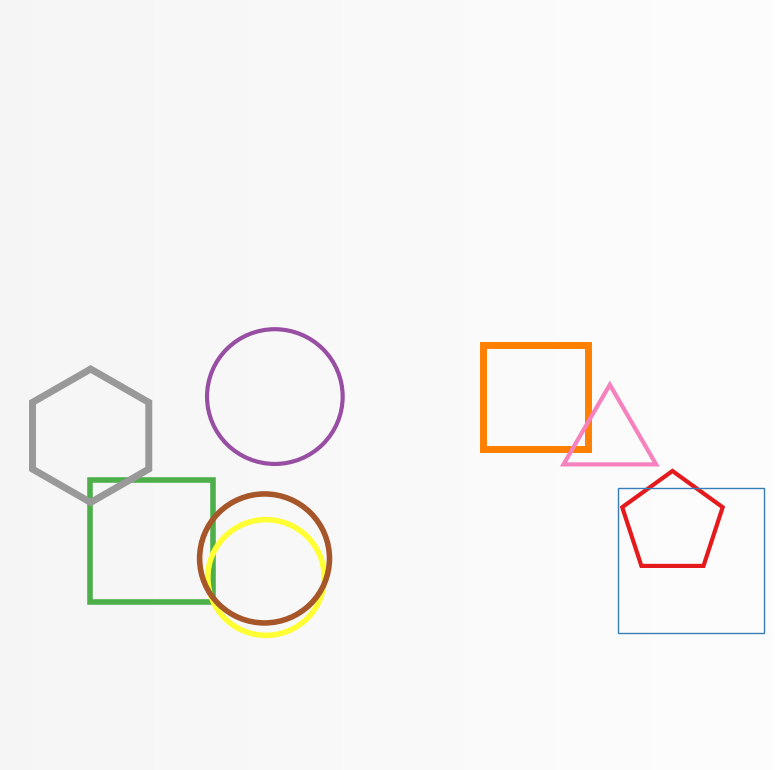[{"shape": "pentagon", "thickness": 1.5, "radius": 0.34, "center": [0.868, 0.32]}, {"shape": "square", "thickness": 0.5, "radius": 0.47, "center": [0.892, 0.272]}, {"shape": "square", "thickness": 2, "radius": 0.4, "center": [0.196, 0.297]}, {"shape": "circle", "thickness": 1.5, "radius": 0.44, "center": [0.355, 0.485]}, {"shape": "square", "thickness": 2.5, "radius": 0.34, "center": [0.691, 0.485]}, {"shape": "circle", "thickness": 2, "radius": 0.38, "center": [0.343, 0.25]}, {"shape": "circle", "thickness": 2, "radius": 0.42, "center": [0.341, 0.275]}, {"shape": "triangle", "thickness": 1.5, "radius": 0.34, "center": [0.787, 0.431]}, {"shape": "hexagon", "thickness": 2.5, "radius": 0.43, "center": [0.117, 0.434]}]